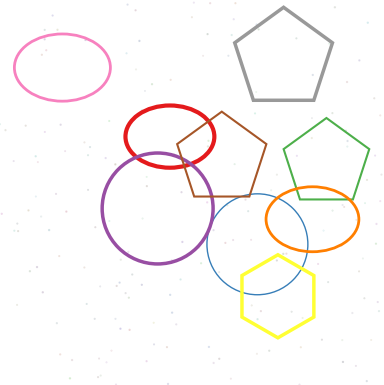[{"shape": "oval", "thickness": 3, "radius": 0.58, "center": [0.441, 0.645]}, {"shape": "circle", "thickness": 1, "radius": 0.66, "center": [0.669, 0.365]}, {"shape": "pentagon", "thickness": 1.5, "radius": 0.58, "center": [0.848, 0.577]}, {"shape": "circle", "thickness": 2.5, "radius": 0.72, "center": [0.409, 0.459]}, {"shape": "oval", "thickness": 2, "radius": 0.6, "center": [0.812, 0.431]}, {"shape": "hexagon", "thickness": 2.5, "radius": 0.54, "center": [0.722, 0.23]}, {"shape": "pentagon", "thickness": 1.5, "radius": 0.61, "center": [0.576, 0.588]}, {"shape": "oval", "thickness": 2, "radius": 0.62, "center": [0.162, 0.824]}, {"shape": "pentagon", "thickness": 2.5, "radius": 0.67, "center": [0.737, 0.848]}]